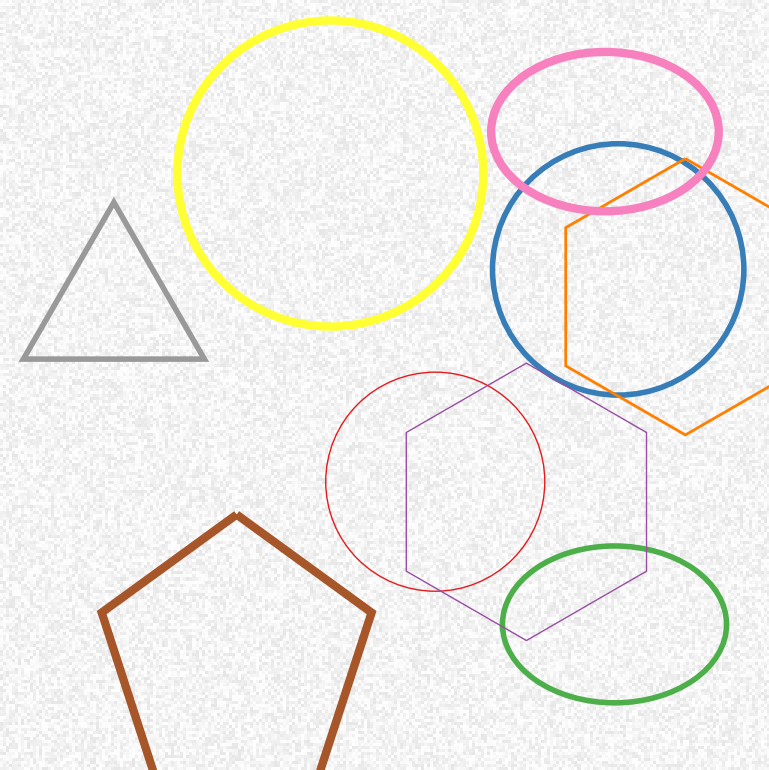[{"shape": "circle", "thickness": 0.5, "radius": 0.71, "center": [0.565, 0.374]}, {"shape": "circle", "thickness": 2, "radius": 0.82, "center": [0.803, 0.65]}, {"shape": "oval", "thickness": 2, "radius": 0.73, "center": [0.798, 0.189]}, {"shape": "hexagon", "thickness": 0.5, "radius": 0.9, "center": [0.684, 0.348]}, {"shape": "hexagon", "thickness": 1, "radius": 0.9, "center": [0.89, 0.615]}, {"shape": "circle", "thickness": 3, "radius": 0.99, "center": [0.429, 0.775]}, {"shape": "pentagon", "thickness": 3, "radius": 0.92, "center": [0.307, 0.147]}, {"shape": "oval", "thickness": 3, "radius": 0.74, "center": [0.786, 0.829]}, {"shape": "triangle", "thickness": 2, "radius": 0.68, "center": [0.148, 0.601]}]